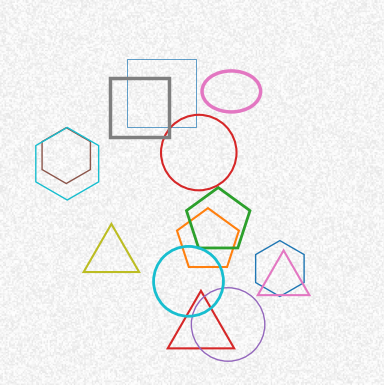[{"shape": "square", "thickness": 0.5, "radius": 0.45, "center": [0.419, 0.759]}, {"shape": "hexagon", "thickness": 1, "radius": 0.36, "center": [0.727, 0.302]}, {"shape": "pentagon", "thickness": 1.5, "radius": 0.42, "center": [0.54, 0.375]}, {"shape": "pentagon", "thickness": 2, "radius": 0.43, "center": [0.567, 0.426]}, {"shape": "circle", "thickness": 1.5, "radius": 0.49, "center": [0.516, 0.604]}, {"shape": "triangle", "thickness": 1.5, "radius": 0.5, "center": [0.522, 0.145]}, {"shape": "circle", "thickness": 1, "radius": 0.48, "center": [0.592, 0.157]}, {"shape": "hexagon", "thickness": 1, "radius": 0.36, "center": [0.172, 0.596]}, {"shape": "triangle", "thickness": 1.5, "radius": 0.39, "center": [0.737, 0.272]}, {"shape": "oval", "thickness": 2.5, "radius": 0.38, "center": [0.601, 0.763]}, {"shape": "square", "thickness": 2.5, "radius": 0.38, "center": [0.362, 0.72]}, {"shape": "triangle", "thickness": 1.5, "radius": 0.42, "center": [0.289, 0.335]}, {"shape": "circle", "thickness": 2, "radius": 0.45, "center": [0.49, 0.269]}, {"shape": "hexagon", "thickness": 1, "radius": 0.47, "center": [0.175, 0.575]}]